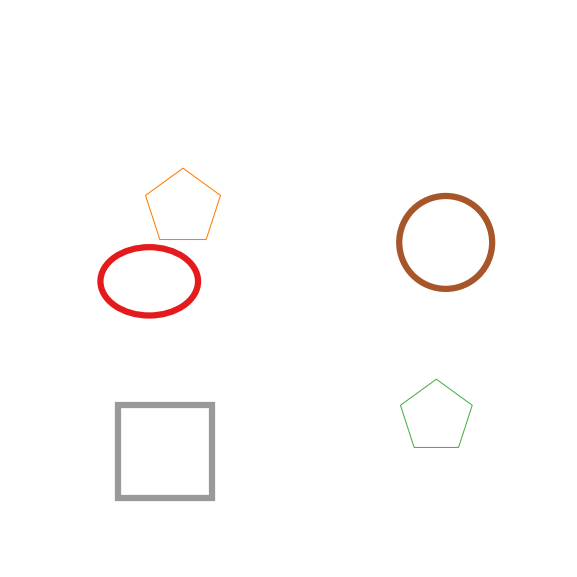[{"shape": "oval", "thickness": 3, "radius": 0.42, "center": [0.258, 0.512]}, {"shape": "pentagon", "thickness": 0.5, "radius": 0.33, "center": [0.756, 0.277]}, {"shape": "pentagon", "thickness": 0.5, "radius": 0.34, "center": [0.317, 0.64]}, {"shape": "circle", "thickness": 3, "radius": 0.4, "center": [0.772, 0.579]}, {"shape": "square", "thickness": 3, "radius": 0.4, "center": [0.285, 0.218]}]